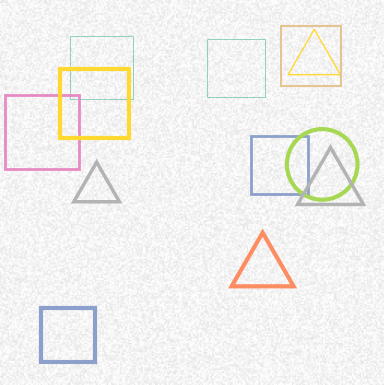[{"shape": "square", "thickness": 0.5, "radius": 0.37, "center": [0.613, 0.823]}, {"shape": "square", "thickness": 0.5, "radius": 0.41, "center": [0.264, 0.824]}, {"shape": "triangle", "thickness": 3, "radius": 0.46, "center": [0.682, 0.303]}, {"shape": "square", "thickness": 2, "radius": 0.37, "center": [0.726, 0.572]}, {"shape": "square", "thickness": 3, "radius": 0.35, "center": [0.176, 0.129]}, {"shape": "square", "thickness": 2, "radius": 0.48, "center": [0.108, 0.658]}, {"shape": "circle", "thickness": 3, "radius": 0.46, "center": [0.837, 0.573]}, {"shape": "triangle", "thickness": 1, "radius": 0.39, "center": [0.816, 0.845]}, {"shape": "square", "thickness": 3, "radius": 0.45, "center": [0.246, 0.73]}, {"shape": "square", "thickness": 1.5, "radius": 0.39, "center": [0.808, 0.854]}, {"shape": "triangle", "thickness": 2.5, "radius": 0.49, "center": [0.858, 0.518]}, {"shape": "triangle", "thickness": 2.5, "radius": 0.34, "center": [0.251, 0.51]}]